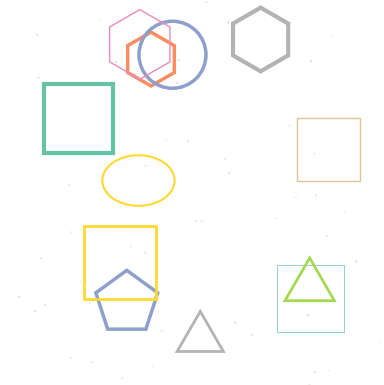[{"shape": "square", "thickness": 3, "radius": 0.45, "center": [0.204, 0.692]}, {"shape": "square", "thickness": 0.5, "radius": 0.43, "center": [0.806, 0.224]}, {"shape": "hexagon", "thickness": 2.5, "radius": 0.35, "center": [0.392, 0.847]}, {"shape": "pentagon", "thickness": 2.5, "radius": 0.42, "center": [0.329, 0.213]}, {"shape": "circle", "thickness": 2.5, "radius": 0.44, "center": [0.448, 0.858]}, {"shape": "hexagon", "thickness": 1, "radius": 0.45, "center": [0.363, 0.885]}, {"shape": "triangle", "thickness": 2, "radius": 0.37, "center": [0.804, 0.256]}, {"shape": "oval", "thickness": 1.5, "radius": 0.47, "center": [0.36, 0.531]}, {"shape": "square", "thickness": 2, "radius": 0.47, "center": [0.312, 0.319]}, {"shape": "square", "thickness": 1, "radius": 0.41, "center": [0.854, 0.612]}, {"shape": "hexagon", "thickness": 3, "radius": 0.41, "center": [0.677, 0.897]}, {"shape": "triangle", "thickness": 2, "radius": 0.35, "center": [0.52, 0.122]}]